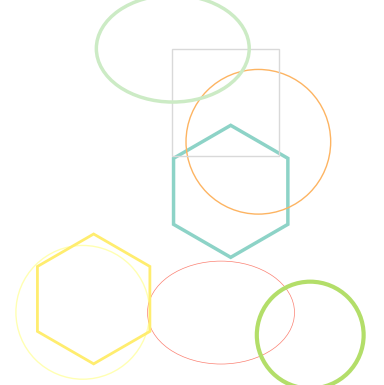[{"shape": "hexagon", "thickness": 2.5, "radius": 0.86, "center": [0.599, 0.503]}, {"shape": "circle", "thickness": 1, "radius": 0.87, "center": [0.215, 0.189]}, {"shape": "oval", "thickness": 0.5, "radius": 0.95, "center": [0.574, 0.188]}, {"shape": "circle", "thickness": 1, "radius": 0.94, "center": [0.671, 0.632]}, {"shape": "circle", "thickness": 3, "radius": 0.69, "center": [0.806, 0.13]}, {"shape": "square", "thickness": 1, "radius": 0.7, "center": [0.586, 0.733]}, {"shape": "oval", "thickness": 2.5, "radius": 0.99, "center": [0.449, 0.874]}, {"shape": "hexagon", "thickness": 2, "radius": 0.84, "center": [0.243, 0.224]}]